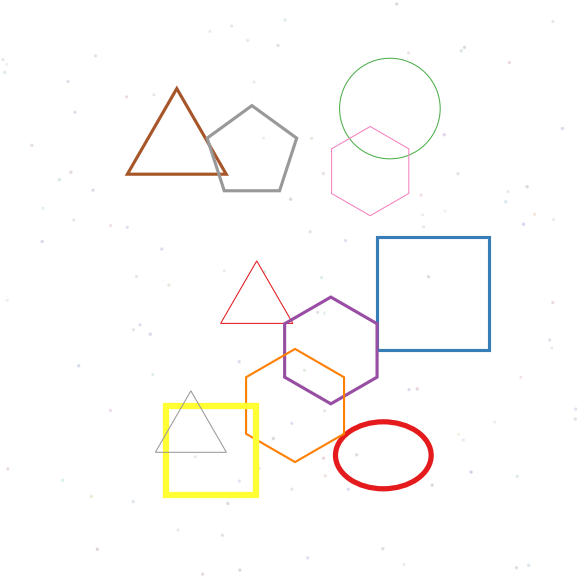[{"shape": "triangle", "thickness": 0.5, "radius": 0.36, "center": [0.445, 0.475]}, {"shape": "oval", "thickness": 2.5, "radius": 0.41, "center": [0.664, 0.211]}, {"shape": "square", "thickness": 1.5, "radius": 0.49, "center": [0.75, 0.491]}, {"shape": "circle", "thickness": 0.5, "radius": 0.44, "center": [0.675, 0.811]}, {"shape": "hexagon", "thickness": 1.5, "radius": 0.46, "center": [0.573, 0.392]}, {"shape": "hexagon", "thickness": 1, "radius": 0.49, "center": [0.511, 0.297]}, {"shape": "square", "thickness": 3, "radius": 0.39, "center": [0.365, 0.219]}, {"shape": "triangle", "thickness": 1.5, "radius": 0.49, "center": [0.306, 0.747]}, {"shape": "hexagon", "thickness": 0.5, "radius": 0.39, "center": [0.641, 0.703]}, {"shape": "pentagon", "thickness": 1.5, "radius": 0.41, "center": [0.436, 0.735]}, {"shape": "triangle", "thickness": 0.5, "radius": 0.35, "center": [0.331, 0.251]}]